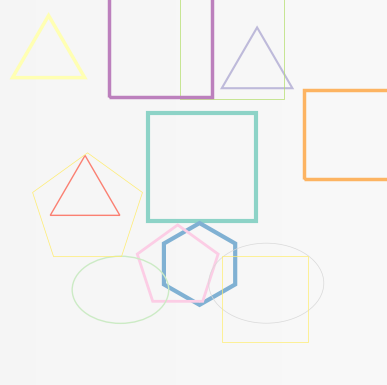[{"shape": "square", "thickness": 3, "radius": 0.7, "center": [0.522, 0.566]}, {"shape": "triangle", "thickness": 2.5, "radius": 0.54, "center": [0.125, 0.852]}, {"shape": "triangle", "thickness": 1.5, "radius": 0.53, "center": [0.663, 0.823]}, {"shape": "triangle", "thickness": 1, "radius": 0.52, "center": [0.219, 0.493]}, {"shape": "hexagon", "thickness": 3, "radius": 0.53, "center": [0.515, 0.314]}, {"shape": "square", "thickness": 2.5, "radius": 0.58, "center": [0.9, 0.65]}, {"shape": "square", "thickness": 0.5, "radius": 0.67, "center": [0.599, 0.875]}, {"shape": "pentagon", "thickness": 2, "radius": 0.55, "center": [0.459, 0.306]}, {"shape": "oval", "thickness": 0.5, "radius": 0.74, "center": [0.687, 0.264]}, {"shape": "square", "thickness": 2.5, "radius": 0.67, "center": [0.414, 0.881]}, {"shape": "oval", "thickness": 1, "radius": 0.62, "center": [0.311, 0.247]}, {"shape": "pentagon", "thickness": 0.5, "radius": 0.75, "center": [0.226, 0.454]}, {"shape": "square", "thickness": 0.5, "radius": 0.55, "center": [0.684, 0.223]}]